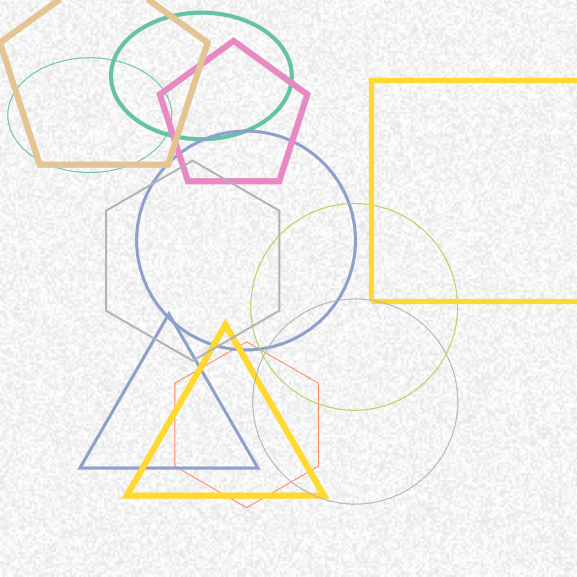[{"shape": "oval", "thickness": 2, "radius": 0.78, "center": [0.349, 0.868]}, {"shape": "oval", "thickness": 0.5, "radius": 0.71, "center": [0.155, 0.8]}, {"shape": "hexagon", "thickness": 0.5, "radius": 0.72, "center": [0.427, 0.264]}, {"shape": "circle", "thickness": 1.5, "radius": 0.95, "center": [0.426, 0.583]}, {"shape": "triangle", "thickness": 1.5, "radius": 0.89, "center": [0.292, 0.278]}, {"shape": "pentagon", "thickness": 3, "radius": 0.67, "center": [0.405, 0.794]}, {"shape": "circle", "thickness": 0.5, "radius": 0.9, "center": [0.613, 0.468]}, {"shape": "square", "thickness": 2.5, "radius": 0.96, "center": [0.834, 0.669]}, {"shape": "triangle", "thickness": 3, "radius": 0.99, "center": [0.39, 0.239]}, {"shape": "pentagon", "thickness": 3, "radius": 0.94, "center": [0.18, 0.867]}, {"shape": "hexagon", "thickness": 1, "radius": 0.87, "center": [0.334, 0.548]}, {"shape": "circle", "thickness": 0.5, "radius": 0.89, "center": [0.615, 0.304]}]